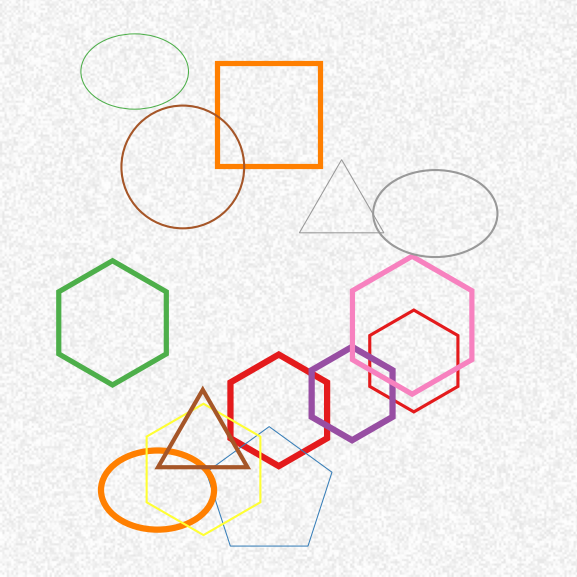[{"shape": "hexagon", "thickness": 1.5, "radius": 0.44, "center": [0.717, 0.374]}, {"shape": "hexagon", "thickness": 3, "radius": 0.48, "center": [0.483, 0.289]}, {"shape": "pentagon", "thickness": 0.5, "radius": 0.57, "center": [0.466, 0.146]}, {"shape": "oval", "thickness": 0.5, "radius": 0.47, "center": [0.233, 0.875]}, {"shape": "hexagon", "thickness": 2.5, "radius": 0.54, "center": [0.195, 0.44]}, {"shape": "hexagon", "thickness": 3, "radius": 0.4, "center": [0.61, 0.318]}, {"shape": "oval", "thickness": 3, "radius": 0.49, "center": [0.273, 0.151]}, {"shape": "square", "thickness": 2.5, "radius": 0.45, "center": [0.466, 0.801]}, {"shape": "hexagon", "thickness": 1, "radius": 0.57, "center": [0.352, 0.186]}, {"shape": "circle", "thickness": 1, "radius": 0.53, "center": [0.317, 0.71]}, {"shape": "triangle", "thickness": 2, "radius": 0.45, "center": [0.351, 0.235]}, {"shape": "hexagon", "thickness": 2.5, "radius": 0.6, "center": [0.714, 0.436]}, {"shape": "triangle", "thickness": 0.5, "radius": 0.42, "center": [0.592, 0.638]}, {"shape": "oval", "thickness": 1, "radius": 0.54, "center": [0.754, 0.629]}]